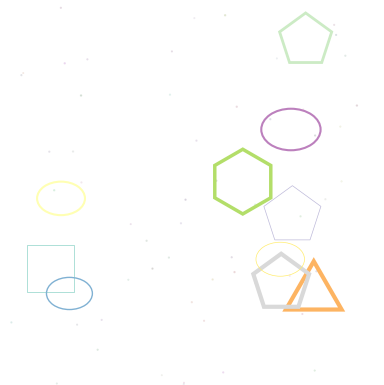[{"shape": "square", "thickness": 0.5, "radius": 0.31, "center": [0.131, 0.303]}, {"shape": "oval", "thickness": 1.5, "radius": 0.31, "center": [0.159, 0.485]}, {"shape": "pentagon", "thickness": 0.5, "radius": 0.39, "center": [0.759, 0.44]}, {"shape": "oval", "thickness": 1, "radius": 0.3, "center": [0.18, 0.238]}, {"shape": "triangle", "thickness": 3, "radius": 0.42, "center": [0.815, 0.238]}, {"shape": "hexagon", "thickness": 2.5, "radius": 0.42, "center": [0.631, 0.528]}, {"shape": "pentagon", "thickness": 3, "radius": 0.38, "center": [0.73, 0.265]}, {"shape": "oval", "thickness": 1.5, "radius": 0.39, "center": [0.756, 0.664]}, {"shape": "pentagon", "thickness": 2, "radius": 0.36, "center": [0.794, 0.895]}, {"shape": "oval", "thickness": 0.5, "radius": 0.32, "center": [0.728, 0.327]}]